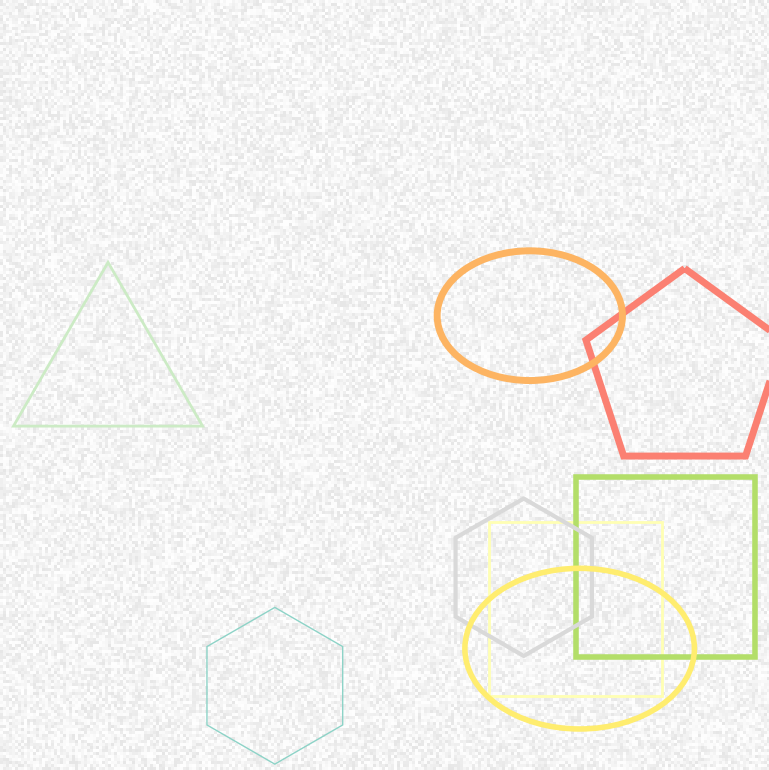[{"shape": "hexagon", "thickness": 0.5, "radius": 0.51, "center": [0.357, 0.109]}, {"shape": "square", "thickness": 1, "radius": 0.56, "center": [0.747, 0.209]}, {"shape": "pentagon", "thickness": 2.5, "radius": 0.67, "center": [0.889, 0.517]}, {"shape": "oval", "thickness": 2.5, "radius": 0.6, "center": [0.688, 0.59]}, {"shape": "square", "thickness": 2, "radius": 0.58, "center": [0.865, 0.264]}, {"shape": "hexagon", "thickness": 1.5, "radius": 0.51, "center": [0.68, 0.25]}, {"shape": "triangle", "thickness": 1, "radius": 0.71, "center": [0.14, 0.518]}, {"shape": "oval", "thickness": 2, "radius": 0.75, "center": [0.753, 0.158]}]